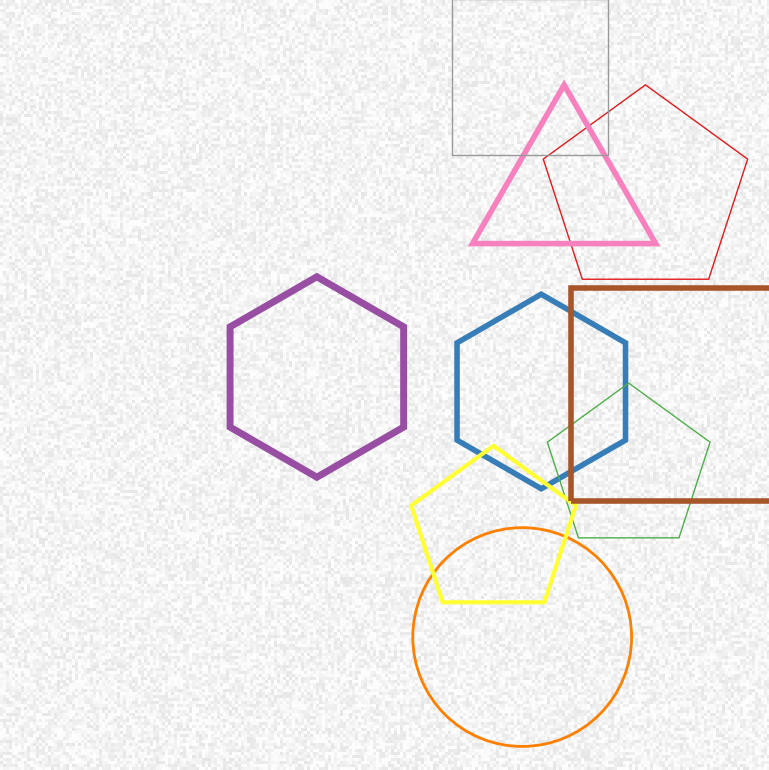[{"shape": "pentagon", "thickness": 0.5, "radius": 0.7, "center": [0.838, 0.75]}, {"shape": "hexagon", "thickness": 2, "radius": 0.63, "center": [0.703, 0.492]}, {"shape": "pentagon", "thickness": 0.5, "radius": 0.56, "center": [0.816, 0.391]}, {"shape": "hexagon", "thickness": 2.5, "radius": 0.65, "center": [0.411, 0.51]}, {"shape": "circle", "thickness": 1, "radius": 0.71, "center": [0.678, 0.173]}, {"shape": "pentagon", "thickness": 1.5, "radius": 0.56, "center": [0.641, 0.309]}, {"shape": "square", "thickness": 2, "radius": 0.69, "center": [0.879, 0.488]}, {"shape": "triangle", "thickness": 2, "radius": 0.69, "center": [0.733, 0.752]}, {"shape": "square", "thickness": 0.5, "radius": 0.51, "center": [0.688, 0.9]}]